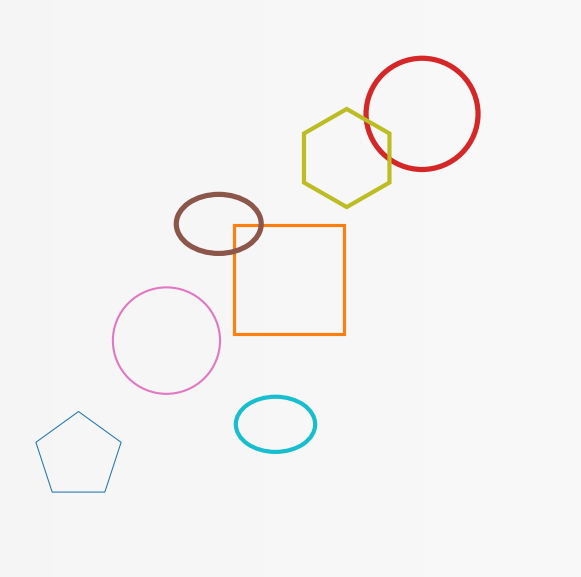[{"shape": "pentagon", "thickness": 0.5, "radius": 0.39, "center": [0.135, 0.209]}, {"shape": "square", "thickness": 1.5, "radius": 0.47, "center": [0.497, 0.515]}, {"shape": "circle", "thickness": 2.5, "radius": 0.48, "center": [0.726, 0.802]}, {"shape": "oval", "thickness": 2.5, "radius": 0.37, "center": [0.376, 0.611]}, {"shape": "circle", "thickness": 1, "radius": 0.46, "center": [0.286, 0.409]}, {"shape": "hexagon", "thickness": 2, "radius": 0.42, "center": [0.597, 0.726]}, {"shape": "oval", "thickness": 2, "radius": 0.34, "center": [0.474, 0.264]}]